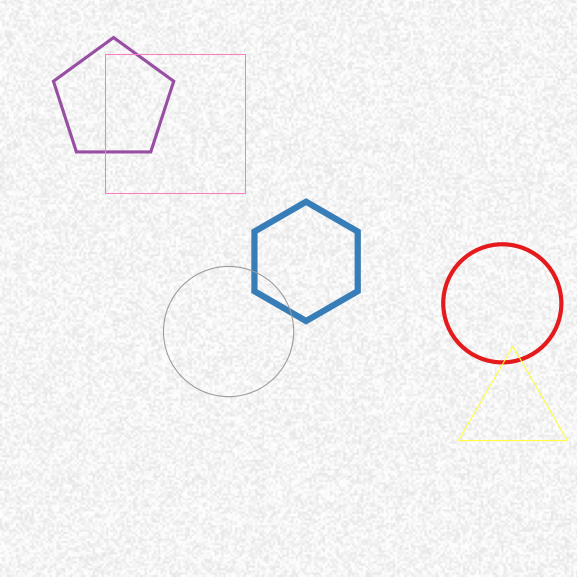[{"shape": "circle", "thickness": 2, "radius": 0.51, "center": [0.87, 0.474]}, {"shape": "hexagon", "thickness": 3, "radius": 0.52, "center": [0.53, 0.547]}, {"shape": "pentagon", "thickness": 1.5, "radius": 0.55, "center": [0.197, 0.825]}, {"shape": "triangle", "thickness": 0.5, "radius": 0.54, "center": [0.888, 0.291]}, {"shape": "square", "thickness": 0.5, "radius": 0.6, "center": [0.303, 0.785]}, {"shape": "circle", "thickness": 0.5, "radius": 0.56, "center": [0.396, 0.425]}]